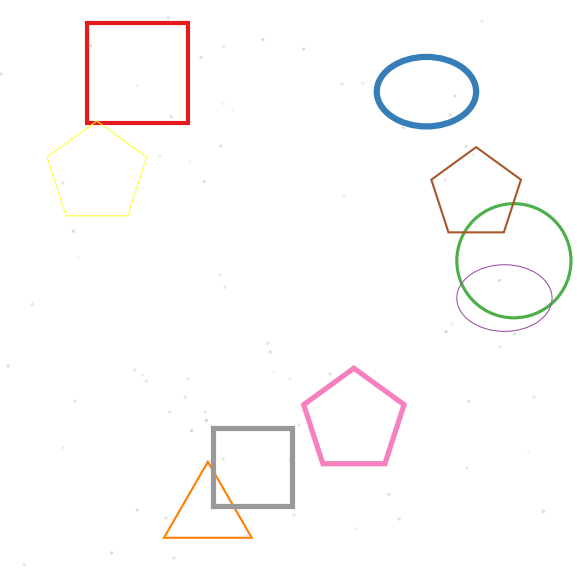[{"shape": "square", "thickness": 2, "radius": 0.43, "center": [0.238, 0.872]}, {"shape": "oval", "thickness": 3, "radius": 0.43, "center": [0.738, 0.84]}, {"shape": "circle", "thickness": 1.5, "radius": 0.49, "center": [0.89, 0.548]}, {"shape": "oval", "thickness": 0.5, "radius": 0.41, "center": [0.873, 0.483]}, {"shape": "triangle", "thickness": 1, "radius": 0.44, "center": [0.36, 0.112]}, {"shape": "pentagon", "thickness": 0.5, "radius": 0.45, "center": [0.168, 0.699]}, {"shape": "pentagon", "thickness": 1, "radius": 0.41, "center": [0.825, 0.663]}, {"shape": "pentagon", "thickness": 2.5, "radius": 0.46, "center": [0.613, 0.27]}, {"shape": "square", "thickness": 2.5, "radius": 0.34, "center": [0.437, 0.191]}]